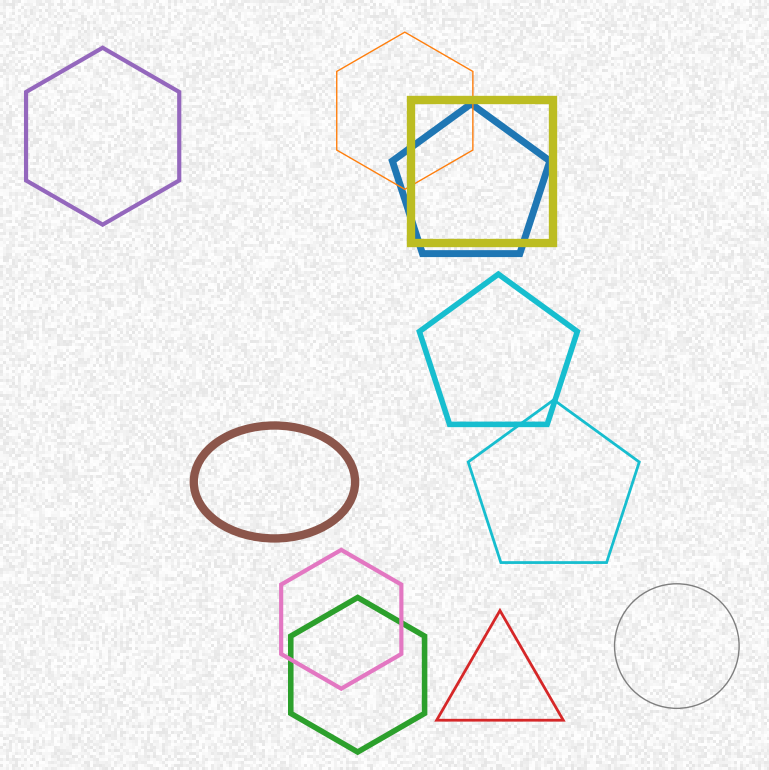[{"shape": "pentagon", "thickness": 2.5, "radius": 0.54, "center": [0.612, 0.758]}, {"shape": "hexagon", "thickness": 0.5, "radius": 0.51, "center": [0.526, 0.856]}, {"shape": "hexagon", "thickness": 2, "radius": 0.5, "center": [0.465, 0.124]}, {"shape": "triangle", "thickness": 1, "radius": 0.47, "center": [0.649, 0.112]}, {"shape": "hexagon", "thickness": 1.5, "radius": 0.57, "center": [0.133, 0.823]}, {"shape": "oval", "thickness": 3, "radius": 0.52, "center": [0.356, 0.374]}, {"shape": "hexagon", "thickness": 1.5, "radius": 0.45, "center": [0.443, 0.196]}, {"shape": "circle", "thickness": 0.5, "radius": 0.4, "center": [0.879, 0.161]}, {"shape": "square", "thickness": 3, "radius": 0.46, "center": [0.626, 0.777]}, {"shape": "pentagon", "thickness": 2, "radius": 0.54, "center": [0.647, 0.536]}, {"shape": "pentagon", "thickness": 1, "radius": 0.58, "center": [0.719, 0.364]}]